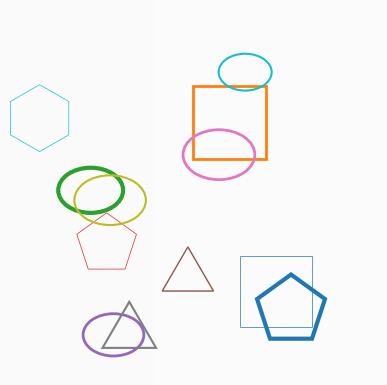[{"shape": "pentagon", "thickness": 3, "radius": 0.46, "center": [0.751, 0.195]}, {"shape": "square", "thickness": 0.5, "radius": 0.46, "center": [0.713, 0.242]}, {"shape": "square", "thickness": 2, "radius": 0.47, "center": [0.593, 0.681]}, {"shape": "oval", "thickness": 3, "radius": 0.42, "center": [0.234, 0.506]}, {"shape": "pentagon", "thickness": 0.5, "radius": 0.4, "center": [0.275, 0.367]}, {"shape": "oval", "thickness": 2, "radius": 0.39, "center": [0.293, 0.13]}, {"shape": "triangle", "thickness": 1, "radius": 0.38, "center": [0.485, 0.282]}, {"shape": "oval", "thickness": 2, "radius": 0.46, "center": [0.565, 0.598]}, {"shape": "triangle", "thickness": 1.5, "radius": 0.4, "center": [0.334, 0.136]}, {"shape": "oval", "thickness": 1.5, "radius": 0.46, "center": [0.284, 0.48]}, {"shape": "oval", "thickness": 1.5, "radius": 0.34, "center": [0.633, 0.813]}, {"shape": "hexagon", "thickness": 0.5, "radius": 0.43, "center": [0.102, 0.693]}]